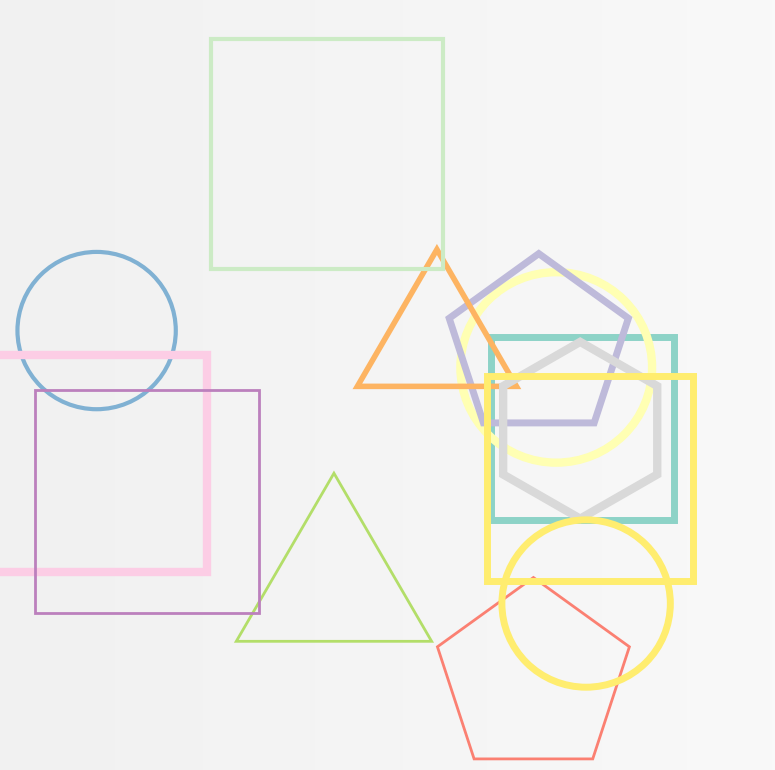[{"shape": "square", "thickness": 2.5, "radius": 0.59, "center": [0.752, 0.443]}, {"shape": "circle", "thickness": 3, "radius": 0.62, "center": [0.718, 0.523]}, {"shape": "pentagon", "thickness": 2.5, "radius": 0.61, "center": [0.695, 0.549]}, {"shape": "pentagon", "thickness": 1, "radius": 0.65, "center": [0.688, 0.12]}, {"shape": "circle", "thickness": 1.5, "radius": 0.51, "center": [0.125, 0.571]}, {"shape": "triangle", "thickness": 2, "radius": 0.59, "center": [0.564, 0.557]}, {"shape": "triangle", "thickness": 1, "radius": 0.73, "center": [0.431, 0.24]}, {"shape": "square", "thickness": 3, "radius": 0.7, "center": [0.127, 0.398]}, {"shape": "hexagon", "thickness": 3, "radius": 0.57, "center": [0.749, 0.441]}, {"shape": "square", "thickness": 1, "radius": 0.72, "center": [0.19, 0.349]}, {"shape": "square", "thickness": 1.5, "radius": 0.75, "center": [0.422, 0.8]}, {"shape": "circle", "thickness": 2.5, "radius": 0.54, "center": [0.756, 0.216]}, {"shape": "square", "thickness": 2.5, "radius": 0.67, "center": [0.761, 0.379]}]